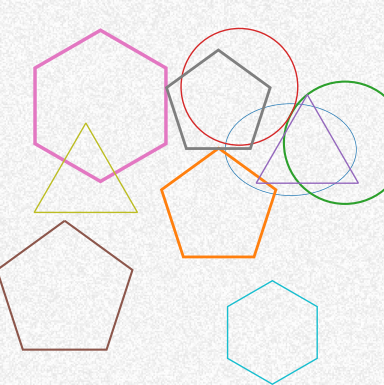[{"shape": "oval", "thickness": 0.5, "radius": 0.85, "center": [0.755, 0.611]}, {"shape": "pentagon", "thickness": 2, "radius": 0.78, "center": [0.568, 0.459]}, {"shape": "circle", "thickness": 1.5, "radius": 0.79, "center": [0.896, 0.629]}, {"shape": "circle", "thickness": 1, "radius": 0.76, "center": [0.622, 0.774]}, {"shape": "triangle", "thickness": 1, "radius": 0.77, "center": [0.798, 0.601]}, {"shape": "pentagon", "thickness": 1.5, "radius": 0.93, "center": [0.168, 0.242]}, {"shape": "hexagon", "thickness": 2.5, "radius": 0.98, "center": [0.261, 0.725]}, {"shape": "pentagon", "thickness": 2, "radius": 0.71, "center": [0.567, 0.729]}, {"shape": "triangle", "thickness": 1, "radius": 0.77, "center": [0.223, 0.526]}, {"shape": "hexagon", "thickness": 1, "radius": 0.67, "center": [0.708, 0.136]}]